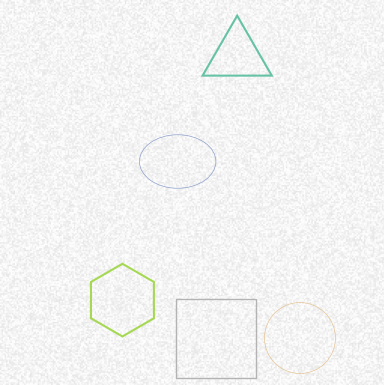[{"shape": "triangle", "thickness": 1.5, "radius": 0.52, "center": [0.616, 0.855]}, {"shape": "oval", "thickness": 0.5, "radius": 0.5, "center": [0.461, 0.581]}, {"shape": "hexagon", "thickness": 1.5, "radius": 0.47, "center": [0.318, 0.22]}, {"shape": "circle", "thickness": 0.5, "radius": 0.46, "center": [0.779, 0.122]}, {"shape": "square", "thickness": 1, "radius": 0.52, "center": [0.562, 0.12]}]